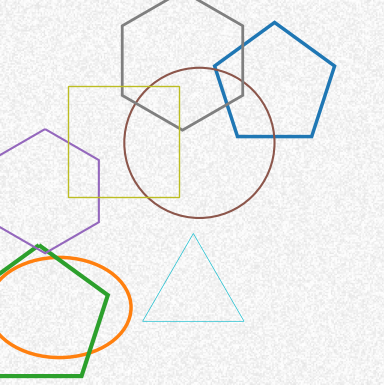[{"shape": "pentagon", "thickness": 2.5, "radius": 0.82, "center": [0.713, 0.778]}, {"shape": "oval", "thickness": 2.5, "radius": 0.93, "center": [0.155, 0.201]}, {"shape": "pentagon", "thickness": 3, "radius": 0.94, "center": [0.101, 0.175]}, {"shape": "hexagon", "thickness": 1.5, "radius": 0.81, "center": [0.117, 0.504]}, {"shape": "circle", "thickness": 1.5, "radius": 0.98, "center": [0.518, 0.629]}, {"shape": "hexagon", "thickness": 2, "radius": 0.9, "center": [0.474, 0.843]}, {"shape": "square", "thickness": 1, "radius": 0.72, "center": [0.321, 0.632]}, {"shape": "triangle", "thickness": 0.5, "radius": 0.76, "center": [0.502, 0.241]}]